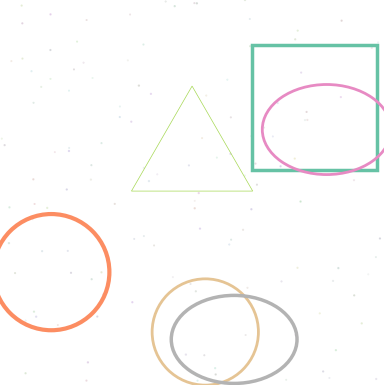[{"shape": "square", "thickness": 2.5, "radius": 0.81, "center": [0.816, 0.722]}, {"shape": "circle", "thickness": 3, "radius": 0.75, "center": [0.133, 0.293]}, {"shape": "oval", "thickness": 2, "radius": 0.84, "center": [0.848, 0.664]}, {"shape": "triangle", "thickness": 0.5, "radius": 0.91, "center": [0.499, 0.595]}, {"shape": "circle", "thickness": 2, "radius": 0.69, "center": [0.533, 0.138]}, {"shape": "oval", "thickness": 2.5, "radius": 0.82, "center": [0.608, 0.118]}]